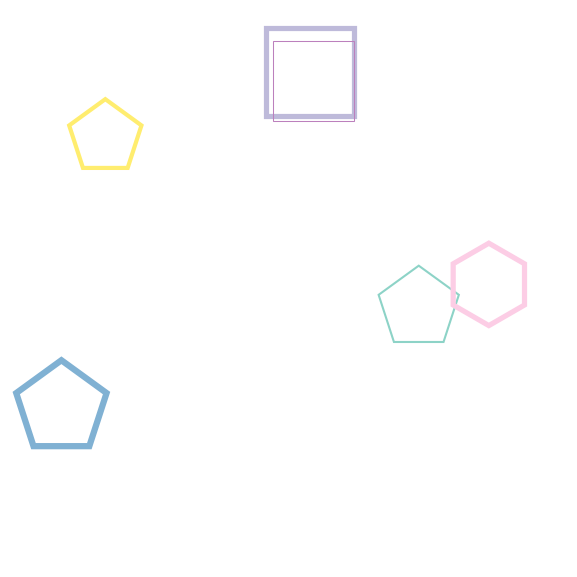[{"shape": "pentagon", "thickness": 1, "radius": 0.37, "center": [0.725, 0.466]}, {"shape": "square", "thickness": 2.5, "radius": 0.38, "center": [0.537, 0.874]}, {"shape": "pentagon", "thickness": 3, "radius": 0.41, "center": [0.106, 0.293]}, {"shape": "hexagon", "thickness": 2.5, "radius": 0.36, "center": [0.846, 0.507]}, {"shape": "square", "thickness": 0.5, "radius": 0.35, "center": [0.543, 0.859]}, {"shape": "pentagon", "thickness": 2, "radius": 0.33, "center": [0.182, 0.762]}]